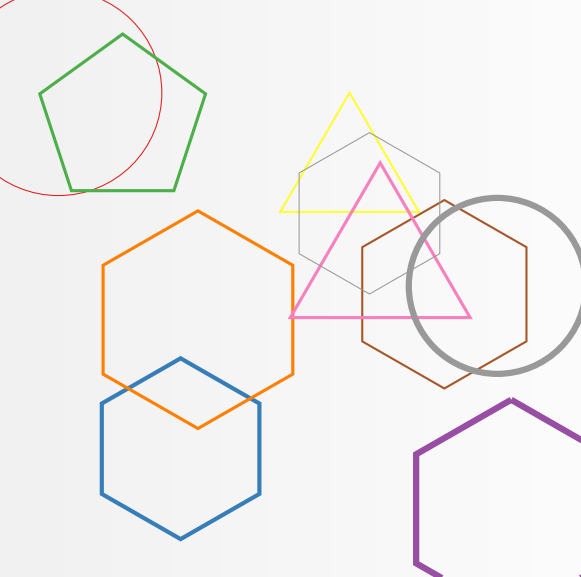[{"shape": "circle", "thickness": 0.5, "radius": 0.89, "center": [0.1, 0.839]}, {"shape": "hexagon", "thickness": 2, "radius": 0.78, "center": [0.311, 0.222]}, {"shape": "pentagon", "thickness": 1.5, "radius": 0.75, "center": [0.211, 0.79]}, {"shape": "hexagon", "thickness": 3, "radius": 0.94, "center": [0.879, 0.118]}, {"shape": "hexagon", "thickness": 1.5, "radius": 0.94, "center": [0.341, 0.446]}, {"shape": "triangle", "thickness": 1, "radius": 0.69, "center": [0.601, 0.701]}, {"shape": "hexagon", "thickness": 1, "radius": 0.82, "center": [0.764, 0.49]}, {"shape": "triangle", "thickness": 1.5, "radius": 0.89, "center": [0.654, 0.539]}, {"shape": "circle", "thickness": 3, "radius": 0.76, "center": [0.856, 0.504]}, {"shape": "hexagon", "thickness": 0.5, "radius": 0.7, "center": [0.636, 0.63]}]